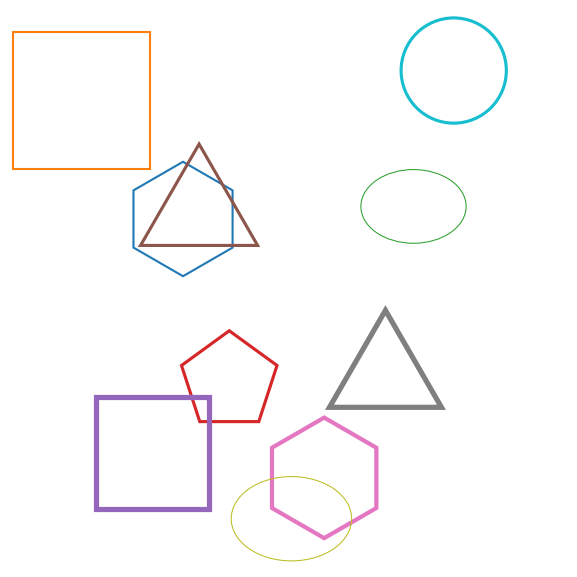[{"shape": "hexagon", "thickness": 1, "radius": 0.5, "center": [0.317, 0.62]}, {"shape": "square", "thickness": 1, "radius": 0.59, "center": [0.141, 0.825]}, {"shape": "oval", "thickness": 0.5, "radius": 0.46, "center": [0.716, 0.642]}, {"shape": "pentagon", "thickness": 1.5, "radius": 0.43, "center": [0.397, 0.339]}, {"shape": "square", "thickness": 2.5, "radius": 0.49, "center": [0.264, 0.215]}, {"shape": "triangle", "thickness": 1.5, "radius": 0.59, "center": [0.345, 0.633]}, {"shape": "hexagon", "thickness": 2, "radius": 0.52, "center": [0.561, 0.172]}, {"shape": "triangle", "thickness": 2.5, "radius": 0.56, "center": [0.667, 0.35]}, {"shape": "oval", "thickness": 0.5, "radius": 0.52, "center": [0.505, 0.101]}, {"shape": "circle", "thickness": 1.5, "radius": 0.46, "center": [0.786, 0.877]}]